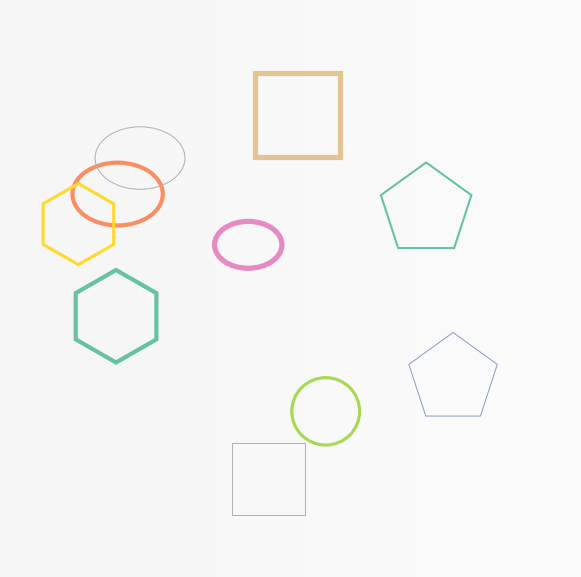[{"shape": "hexagon", "thickness": 2, "radius": 0.4, "center": [0.2, 0.452]}, {"shape": "pentagon", "thickness": 1, "radius": 0.41, "center": [0.733, 0.636]}, {"shape": "oval", "thickness": 2, "radius": 0.39, "center": [0.202, 0.663]}, {"shape": "pentagon", "thickness": 0.5, "radius": 0.4, "center": [0.78, 0.343]}, {"shape": "oval", "thickness": 2.5, "radius": 0.29, "center": [0.427, 0.575]}, {"shape": "circle", "thickness": 1.5, "radius": 0.29, "center": [0.56, 0.287]}, {"shape": "hexagon", "thickness": 1.5, "radius": 0.35, "center": [0.135, 0.611]}, {"shape": "square", "thickness": 2.5, "radius": 0.37, "center": [0.512, 0.8]}, {"shape": "oval", "thickness": 0.5, "radius": 0.39, "center": [0.241, 0.725]}, {"shape": "square", "thickness": 0.5, "radius": 0.32, "center": [0.462, 0.17]}]